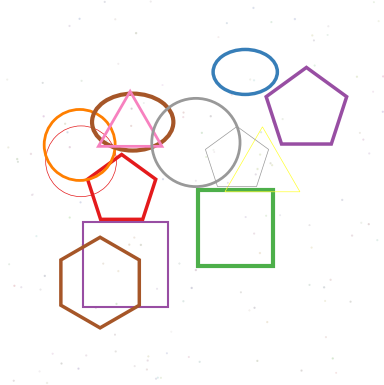[{"shape": "circle", "thickness": 0.5, "radius": 0.46, "center": [0.211, 0.581]}, {"shape": "pentagon", "thickness": 2.5, "radius": 0.47, "center": [0.316, 0.506]}, {"shape": "oval", "thickness": 2.5, "radius": 0.42, "center": [0.637, 0.813]}, {"shape": "square", "thickness": 3, "radius": 0.49, "center": [0.612, 0.408]}, {"shape": "square", "thickness": 1.5, "radius": 0.55, "center": [0.325, 0.313]}, {"shape": "pentagon", "thickness": 2.5, "radius": 0.55, "center": [0.796, 0.715]}, {"shape": "circle", "thickness": 2, "radius": 0.46, "center": [0.207, 0.623]}, {"shape": "triangle", "thickness": 0.5, "radius": 0.56, "center": [0.682, 0.558]}, {"shape": "hexagon", "thickness": 2.5, "radius": 0.59, "center": [0.26, 0.266]}, {"shape": "oval", "thickness": 3, "radius": 0.53, "center": [0.345, 0.683]}, {"shape": "triangle", "thickness": 2, "radius": 0.48, "center": [0.338, 0.667]}, {"shape": "circle", "thickness": 2, "radius": 0.57, "center": [0.509, 0.63]}, {"shape": "pentagon", "thickness": 0.5, "radius": 0.43, "center": [0.616, 0.585]}]